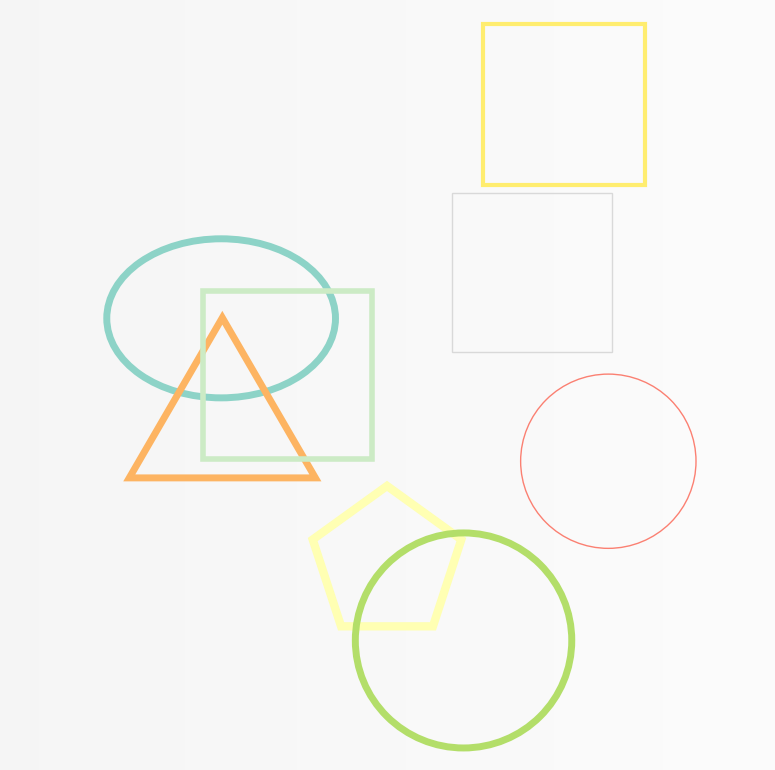[{"shape": "oval", "thickness": 2.5, "radius": 0.74, "center": [0.285, 0.587]}, {"shape": "pentagon", "thickness": 3, "radius": 0.5, "center": [0.499, 0.268]}, {"shape": "circle", "thickness": 0.5, "radius": 0.57, "center": [0.785, 0.401]}, {"shape": "triangle", "thickness": 2.5, "radius": 0.69, "center": [0.287, 0.449]}, {"shape": "circle", "thickness": 2.5, "radius": 0.7, "center": [0.598, 0.168]}, {"shape": "square", "thickness": 0.5, "radius": 0.51, "center": [0.686, 0.646]}, {"shape": "square", "thickness": 2, "radius": 0.55, "center": [0.37, 0.513]}, {"shape": "square", "thickness": 1.5, "radius": 0.52, "center": [0.728, 0.864]}]